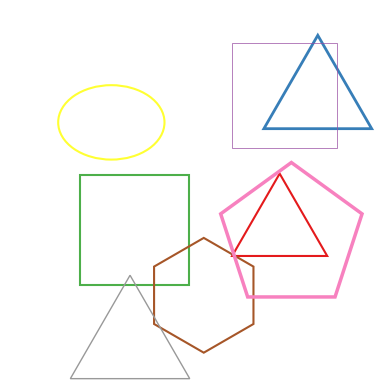[{"shape": "triangle", "thickness": 1.5, "radius": 0.71, "center": [0.726, 0.406]}, {"shape": "triangle", "thickness": 2, "radius": 0.81, "center": [0.825, 0.747]}, {"shape": "square", "thickness": 1.5, "radius": 0.71, "center": [0.35, 0.402]}, {"shape": "square", "thickness": 0.5, "radius": 0.68, "center": [0.739, 0.752]}, {"shape": "oval", "thickness": 1.5, "radius": 0.69, "center": [0.289, 0.682]}, {"shape": "hexagon", "thickness": 1.5, "radius": 0.75, "center": [0.529, 0.233]}, {"shape": "pentagon", "thickness": 2.5, "radius": 0.97, "center": [0.757, 0.385]}, {"shape": "triangle", "thickness": 1, "radius": 0.9, "center": [0.338, 0.106]}]